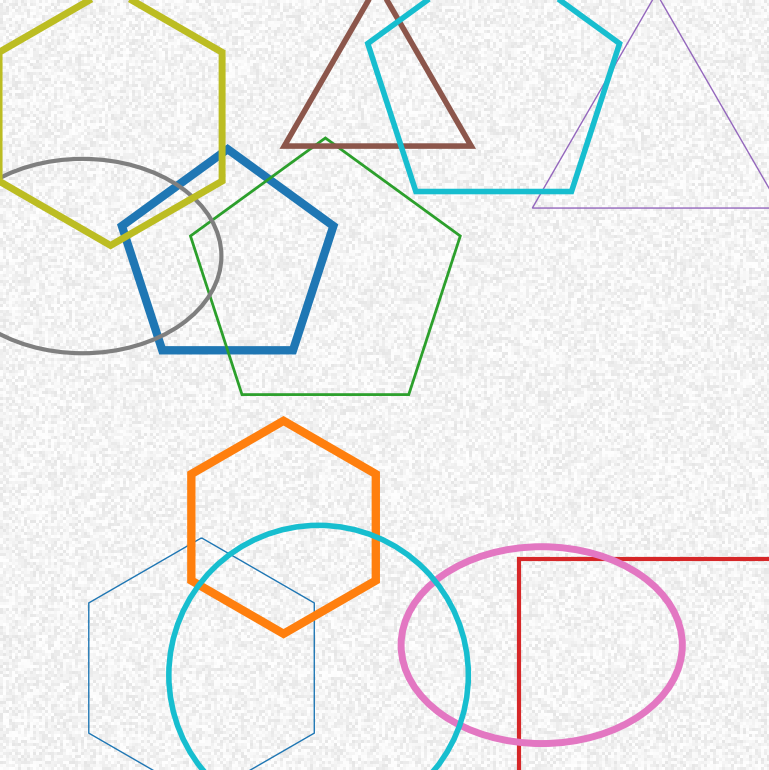[{"shape": "hexagon", "thickness": 0.5, "radius": 0.85, "center": [0.262, 0.132]}, {"shape": "pentagon", "thickness": 3, "radius": 0.72, "center": [0.296, 0.662]}, {"shape": "hexagon", "thickness": 3, "radius": 0.69, "center": [0.368, 0.315]}, {"shape": "pentagon", "thickness": 1, "radius": 0.92, "center": [0.423, 0.637]}, {"shape": "square", "thickness": 1.5, "radius": 0.85, "center": [0.844, 0.104]}, {"shape": "triangle", "thickness": 0.5, "radius": 0.93, "center": [0.852, 0.823]}, {"shape": "triangle", "thickness": 2, "radius": 0.7, "center": [0.491, 0.88]}, {"shape": "oval", "thickness": 2.5, "radius": 0.91, "center": [0.704, 0.162]}, {"shape": "oval", "thickness": 1.5, "radius": 0.9, "center": [0.107, 0.667]}, {"shape": "hexagon", "thickness": 2.5, "radius": 0.84, "center": [0.144, 0.848]}, {"shape": "pentagon", "thickness": 2, "radius": 0.86, "center": [0.641, 0.89]}, {"shape": "circle", "thickness": 2, "radius": 0.97, "center": [0.414, 0.123]}]